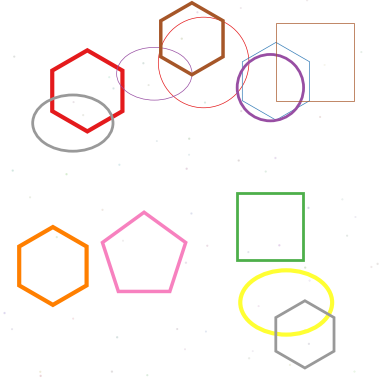[{"shape": "hexagon", "thickness": 3, "radius": 0.53, "center": [0.227, 0.764]}, {"shape": "circle", "thickness": 0.5, "radius": 0.59, "center": [0.529, 0.838]}, {"shape": "hexagon", "thickness": 0.5, "radius": 0.5, "center": [0.717, 0.789]}, {"shape": "square", "thickness": 2, "radius": 0.43, "center": [0.701, 0.411]}, {"shape": "oval", "thickness": 0.5, "radius": 0.49, "center": [0.401, 0.808]}, {"shape": "circle", "thickness": 2, "radius": 0.43, "center": [0.702, 0.772]}, {"shape": "hexagon", "thickness": 3, "radius": 0.51, "center": [0.137, 0.309]}, {"shape": "oval", "thickness": 3, "radius": 0.6, "center": [0.743, 0.214]}, {"shape": "square", "thickness": 0.5, "radius": 0.5, "center": [0.819, 0.84]}, {"shape": "hexagon", "thickness": 2.5, "radius": 0.47, "center": [0.498, 0.899]}, {"shape": "pentagon", "thickness": 2.5, "radius": 0.57, "center": [0.374, 0.335]}, {"shape": "oval", "thickness": 2, "radius": 0.52, "center": [0.189, 0.68]}, {"shape": "hexagon", "thickness": 2, "radius": 0.44, "center": [0.792, 0.132]}]